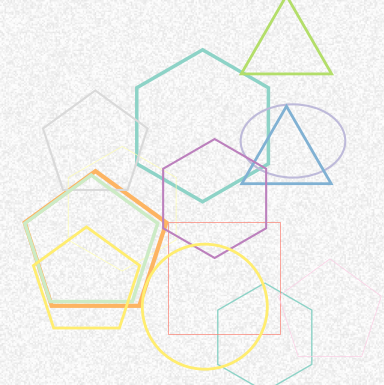[{"shape": "hexagon", "thickness": 1, "radius": 0.71, "center": [0.688, 0.124]}, {"shape": "hexagon", "thickness": 2.5, "radius": 0.99, "center": [0.526, 0.673]}, {"shape": "hexagon", "thickness": 0.5, "radius": 0.81, "center": [0.317, 0.458]}, {"shape": "oval", "thickness": 1.5, "radius": 0.68, "center": [0.761, 0.634]}, {"shape": "square", "thickness": 0.5, "radius": 0.73, "center": [0.581, 0.279]}, {"shape": "triangle", "thickness": 2, "radius": 0.67, "center": [0.744, 0.59]}, {"shape": "pentagon", "thickness": 3, "radius": 0.97, "center": [0.248, 0.362]}, {"shape": "triangle", "thickness": 2, "radius": 0.68, "center": [0.744, 0.876]}, {"shape": "pentagon", "thickness": 0.5, "radius": 0.7, "center": [0.857, 0.187]}, {"shape": "pentagon", "thickness": 1.5, "radius": 0.71, "center": [0.248, 0.622]}, {"shape": "hexagon", "thickness": 1.5, "radius": 0.77, "center": [0.558, 0.484]}, {"shape": "pentagon", "thickness": 2.5, "radius": 0.91, "center": [0.237, 0.364]}, {"shape": "circle", "thickness": 2, "radius": 0.81, "center": [0.532, 0.203]}, {"shape": "pentagon", "thickness": 2, "radius": 0.73, "center": [0.225, 0.265]}]